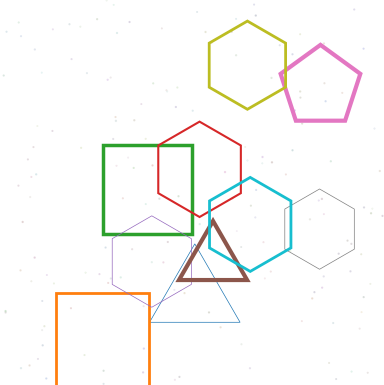[{"shape": "triangle", "thickness": 0.5, "radius": 0.68, "center": [0.506, 0.231]}, {"shape": "square", "thickness": 2, "radius": 0.6, "center": [0.266, 0.119]}, {"shape": "square", "thickness": 2.5, "radius": 0.58, "center": [0.383, 0.508]}, {"shape": "hexagon", "thickness": 1.5, "radius": 0.62, "center": [0.518, 0.56]}, {"shape": "hexagon", "thickness": 0.5, "radius": 0.59, "center": [0.394, 0.321]}, {"shape": "triangle", "thickness": 3, "radius": 0.51, "center": [0.553, 0.324]}, {"shape": "pentagon", "thickness": 3, "radius": 0.54, "center": [0.832, 0.775]}, {"shape": "hexagon", "thickness": 0.5, "radius": 0.52, "center": [0.83, 0.405]}, {"shape": "hexagon", "thickness": 2, "radius": 0.57, "center": [0.643, 0.831]}, {"shape": "hexagon", "thickness": 2, "radius": 0.61, "center": [0.65, 0.417]}]